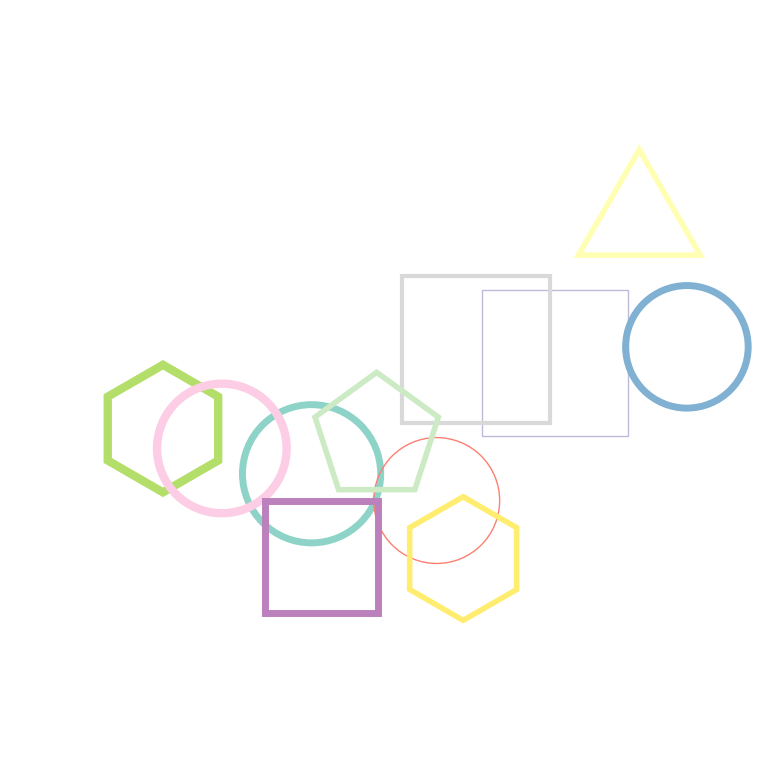[{"shape": "circle", "thickness": 2.5, "radius": 0.45, "center": [0.405, 0.385]}, {"shape": "triangle", "thickness": 2, "radius": 0.46, "center": [0.83, 0.714]}, {"shape": "square", "thickness": 0.5, "radius": 0.47, "center": [0.721, 0.529]}, {"shape": "circle", "thickness": 0.5, "radius": 0.41, "center": [0.567, 0.35]}, {"shape": "circle", "thickness": 2.5, "radius": 0.4, "center": [0.892, 0.55]}, {"shape": "hexagon", "thickness": 3, "radius": 0.41, "center": [0.212, 0.443]}, {"shape": "circle", "thickness": 3, "radius": 0.42, "center": [0.288, 0.418]}, {"shape": "square", "thickness": 1.5, "radius": 0.48, "center": [0.619, 0.546]}, {"shape": "square", "thickness": 2.5, "radius": 0.36, "center": [0.418, 0.277]}, {"shape": "pentagon", "thickness": 2, "radius": 0.42, "center": [0.489, 0.432]}, {"shape": "hexagon", "thickness": 2, "radius": 0.4, "center": [0.602, 0.275]}]